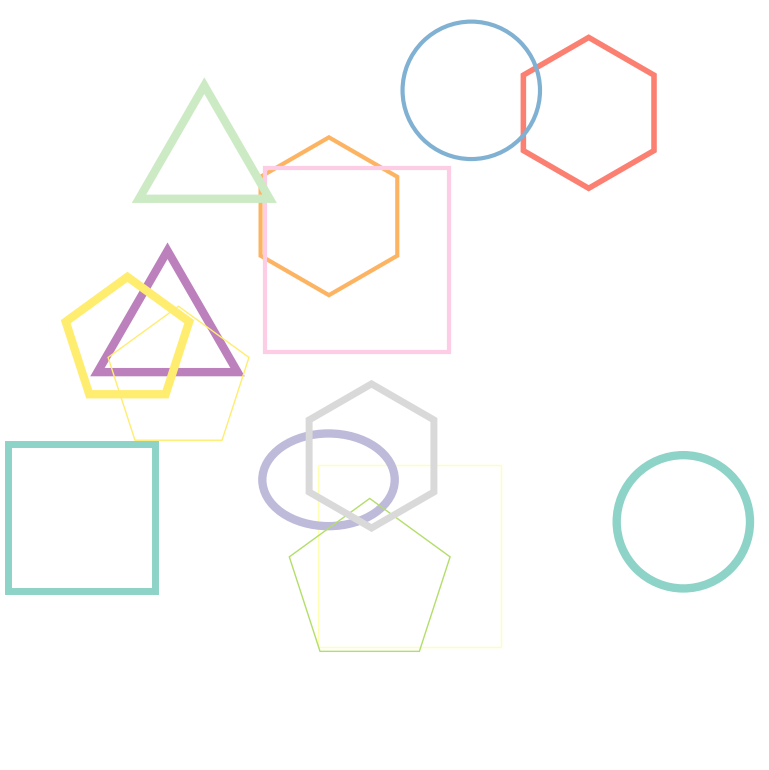[{"shape": "circle", "thickness": 3, "radius": 0.43, "center": [0.887, 0.322]}, {"shape": "square", "thickness": 2.5, "radius": 0.48, "center": [0.106, 0.328]}, {"shape": "square", "thickness": 0.5, "radius": 0.59, "center": [0.532, 0.278]}, {"shape": "oval", "thickness": 3, "radius": 0.43, "center": [0.427, 0.377]}, {"shape": "hexagon", "thickness": 2, "radius": 0.49, "center": [0.765, 0.853]}, {"shape": "circle", "thickness": 1.5, "radius": 0.45, "center": [0.612, 0.883]}, {"shape": "hexagon", "thickness": 1.5, "radius": 0.51, "center": [0.427, 0.719]}, {"shape": "pentagon", "thickness": 0.5, "radius": 0.55, "center": [0.48, 0.243]}, {"shape": "square", "thickness": 1.5, "radius": 0.6, "center": [0.464, 0.662]}, {"shape": "hexagon", "thickness": 2.5, "radius": 0.47, "center": [0.482, 0.408]}, {"shape": "triangle", "thickness": 3, "radius": 0.53, "center": [0.218, 0.569]}, {"shape": "triangle", "thickness": 3, "radius": 0.49, "center": [0.265, 0.791]}, {"shape": "pentagon", "thickness": 3, "radius": 0.42, "center": [0.165, 0.556]}, {"shape": "pentagon", "thickness": 0.5, "radius": 0.48, "center": [0.232, 0.506]}]